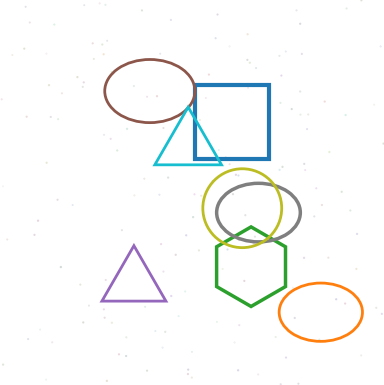[{"shape": "square", "thickness": 3, "radius": 0.48, "center": [0.602, 0.684]}, {"shape": "oval", "thickness": 2, "radius": 0.54, "center": [0.833, 0.189]}, {"shape": "hexagon", "thickness": 2.5, "radius": 0.52, "center": [0.652, 0.307]}, {"shape": "triangle", "thickness": 2, "radius": 0.48, "center": [0.348, 0.266]}, {"shape": "oval", "thickness": 2, "radius": 0.59, "center": [0.389, 0.763]}, {"shape": "oval", "thickness": 2.5, "radius": 0.54, "center": [0.671, 0.448]}, {"shape": "circle", "thickness": 2, "radius": 0.51, "center": [0.629, 0.459]}, {"shape": "triangle", "thickness": 2, "radius": 0.5, "center": [0.489, 0.622]}]